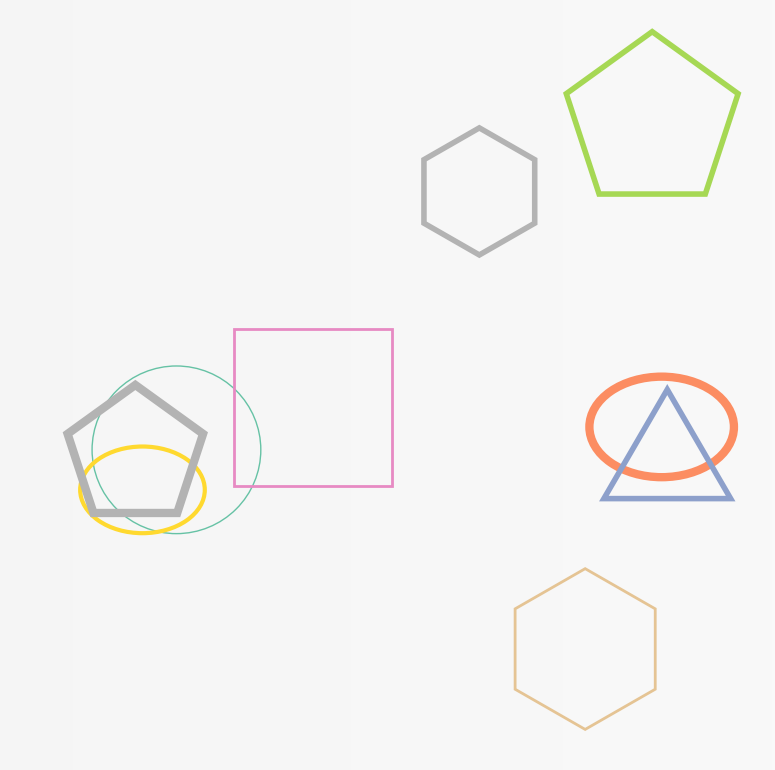[{"shape": "circle", "thickness": 0.5, "radius": 0.54, "center": [0.228, 0.416]}, {"shape": "oval", "thickness": 3, "radius": 0.47, "center": [0.854, 0.446]}, {"shape": "triangle", "thickness": 2, "radius": 0.47, "center": [0.861, 0.4]}, {"shape": "square", "thickness": 1, "radius": 0.51, "center": [0.404, 0.47]}, {"shape": "pentagon", "thickness": 2, "radius": 0.58, "center": [0.842, 0.842]}, {"shape": "oval", "thickness": 1.5, "radius": 0.4, "center": [0.184, 0.364]}, {"shape": "hexagon", "thickness": 1, "radius": 0.52, "center": [0.755, 0.157]}, {"shape": "pentagon", "thickness": 3, "radius": 0.46, "center": [0.175, 0.408]}, {"shape": "hexagon", "thickness": 2, "radius": 0.41, "center": [0.618, 0.751]}]